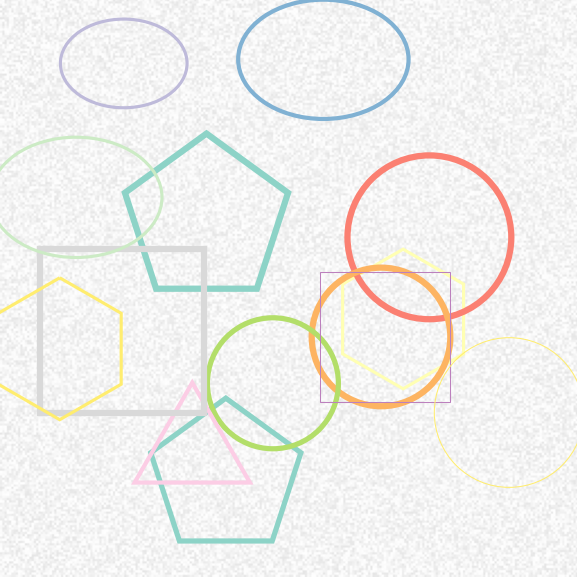[{"shape": "pentagon", "thickness": 2.5, "radius": 0.68, "center": [0.391, 0.173]}, {"shape": "pentagon", "thickness": 3, "radius": 0.74, "center": [0.358, 0.619]}, {"shape": "hexagon", "thickness": 1.5, "radius": 0.6, "center": [0.698, 0.447]}, {"shape": "oval", "thickness": 1.5, "radius": 0.55, "center": [0.214, 0.889]}, {"shape": "circle", "thickness": 3, "radius": 0.71, "center": [0.744, 0.588]}, {"shape": "oval", "thickness": 2, "radius": 0.74, "center": [0.56, 0.896]}, {"shape": "circle", "thickness": 3, "radius": 0.6, "center": [0.66, 0.416]}, {"shape": "circle", "thickness": 2.5, "radius": 0.57, "center": [0.473, 0.335]}, {"shape": "triangle", "thickness": 2, "radius": 0.58, "center": [0.333, 0.221]}, {"shape": "square", "thickness": 3, "radius": 0.71, "center": [0.211, 0.426]}, {"shape": "square", "thickness": 0.5, "radius": 0.56, "center": [0.667, 0.416]}, {"shape": "oval", "thickness": 1.5, "radius": 0.74, "center": [0.132, 0.657]}, {"shape": "circle", "thickness": 0.5, "radius": 0.65, "center": [0.882, 0.285]}, {"shape": "hexagon", "thickness": 1.5, "radius": 0.61, "center": [0.103, 0.395]}]